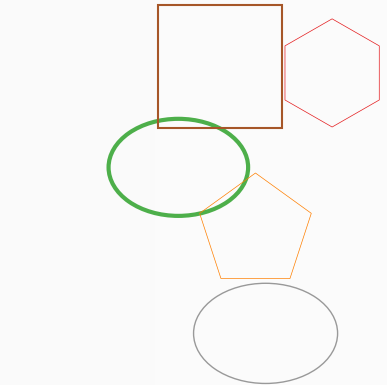[{"shape": "hexagon", "thickness": 0.5, "radius": 0.7, "center": [0.857, 0.811]}, {"shape": "oval", "thickness": 3, "radius": 0.9, "center": [0.46, 0.565]}, {"shape": "pentagon", "thickness": 0.5, "radius": 0.76, "center": [0.659, 0.399]}, {"shape": "square", "thickness": 1.5, "radius": 0.8, "center": [0.567, 0.827]}, {"shape": "oval", "thickness": 1, "radius": 0.93, "center": [0.685, 0.134]}]